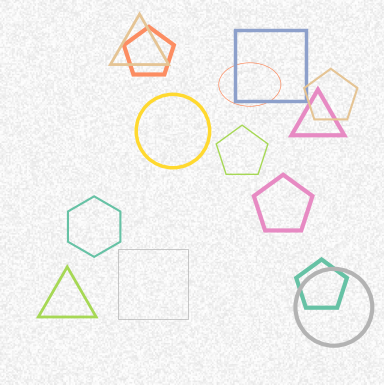[{"shape": "hexagon", "thickness": 1.5, "radius": 0.39, "center": [0.245, 0.411]}, {"shape": "pentagon", "thickness": 3, "radius": 0.35, "center": [0.835, 0.257]}, {"shape": "pentagon", "thickness": 3, "radius": 0.34, "center": [0.387, 0.862]}, {"shape": "oval", "thickness": 0.5, "radius": 0.4, "center": [0.649, 0.78]}, {"shape": "square", "thickness": 2.5, "radius": 0.46, "center": [0.704, 0.83]}, {"shape": "triangle", "thickness": 3, "radius": 0.4, "center": [0.826, 0.688]}, {"shape": "pentagon", "thickness": 3, "radius": 0.4, "center": [0.736, 0.466]}, {"shape": "pentagon", "thickness": 1, "radius": 0.35, "center": [0.629, 0.604]}, {"shape": "triangle", "thickness": 2, "radius": 0.43, "center": [0.175, 0.22]}, {"shape": "circle", "thickness": 2.5, "radius": 0.48, "center": [0.449, 0.66]}, {"shape": "pentagon", "thickness": 1.5, "radius": 0.36, "center": [0.859, 0.749]}, {"shape": "triangle", "thickness": 2, "radius": 0.44, "center": [0.362, 0.876]}, {"shape": "square", "thickness": 0.5, "radius": 0.46, "center": [0.397, 0.262]}, {"shape": "circle", "thickness": 3, "radius": 0.5, "center": [0.867, 0.202]}]